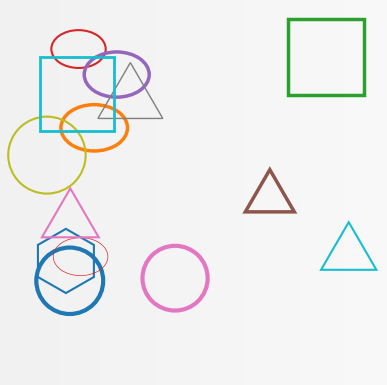[{"shape": "circle", "thickness": 3, "radius": 0.43, "center": [0.18, 0.271]}, {"shape": "hexagon", "thickness": 1.5, "radius": 0.42, "center": [0.17, 0.322]}, {"shape": "oval", "thickness": 2.5, "radius": 0.43, "center": [0.243, 0.668]}, {"shape": "square", "thickness": 2.5, "radius": 0.49, "center": [0.842, 0.853]}, {"shape": "oval", "thickness": 0.5, "radius": 0.35, "center": [0.208, 0.333]}, {"shape": "oval", "thickness": 1.5, "radius": 0.35, "center": [0.203, 0.873]}, {"shape": "oval", "thickness": 2.5, "radius": 0.42, "center": [0.301, 0.806]}, {"shape": "triangle", "thickness": 2.5, "radius": 0.37, "center": [0.696, 0.486]}, {"shape": "circle", "thickness": 3, "radius": 0.42, "center": [0.452, 0.277]}, {"shape": "triangle", "thickness": 1.5, "radius": 0.42, "center": [0.181, 0.426]}, {"shape": "triangle", "thickness": 1, "radius": 0.48, "center": [0.336, 0.741]}, {"shape": "circle", "thickness": 1.5, "radius": 0.5, "center": [0.121, 0.597]}, {"shape": "triangle", "thickness": 1.5, "radius": 0.41, "center": [0.9, 0.34]}, {"shape": "square", "thickness": 2, "radius": 0.48, "center": [0.199, 0.756]}]